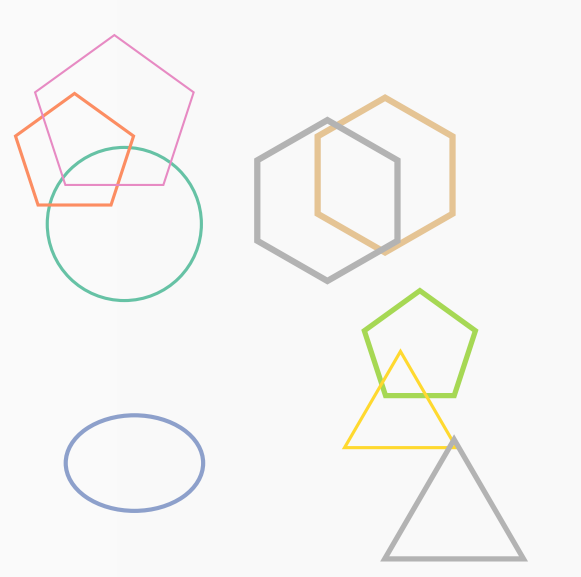[{"shape": "circle", "thickness": 1.5, "radius": 0.66, "center": [0.214, 0.611]}, {"shape": "pentagon", "thickness": 1.5, "radius": 0.53, "center": [0.128, 0.731]}, {"shape": "oval", "thickness": 2, "radius": 0.59, "center": [0.231, 0.197]}, {"shape": "pentagon", "thickness": 1, "radius": 0.72, "center": [0.197, 0.795]}, {"shape": "pentagon", "thickness": 2.5, "radius": 0.5, "center": [0.722, 0.395]}, {"shape": "triangle", "thickness": 1.5, "radius": 0.56, "center": [0.689, 0.28]}, {"shape": "hexagon", "thickness": 3, "radius": 0.67, "center": [0.662, 0.696]}, {"shape": "triangle", "thickness": 2.5, "radius": 0.69, "center": [0.781, 0.1]}, {"shape": "hexagon", "thickness": 3, "radius": 0.7, "center": [0.563, 0.652]}]